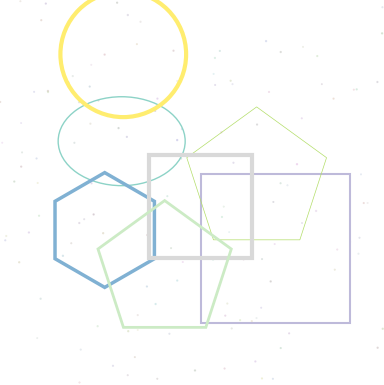[{"shape": "oval", "thickness": 1, "radius": 0.82, "center": [0.316, 0.633]}, {"shape": "square", "thickness": 1.5, "radius": 0.97, "center": [0.715, 0.356]}, {"shape": "hexagon", "thickness": 2.5, "radius": 0.75, "center": [0.272, 0.403]}, {"shape": "pentagon", "thickness": 0.5, "radius": 0.95, "center": [0.667, 0.531]}, {"shape": "square", "thickness": 3, "radius": 0.67, "center": [0.521, 0.464]}, {"shape": "pentagon", "thickness": 2, "radius": 0.91, "center": [0.428, 0.297]}, {"shape": "circle", "thickness": 3, "radius": 0.82, "center": [0.32, 0.859]}]